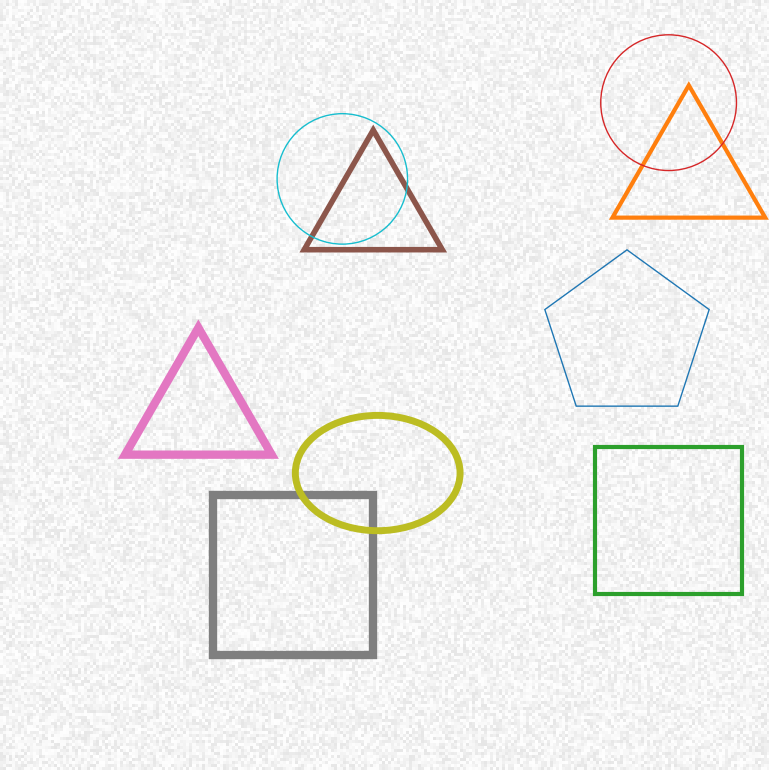[{"shape": "pentagon", "thickness": 0.5, "radius": 0.56, "center": [0.814, 0.563]}, {"shape": "triangle", "thickness": 1.5, "radius": 0.57, "center": [0.895, 0.775]}, {"shape": "square", "thickness": 1.5, "radius": 0.48, "center": [0.868, 0.324]}, {"shape": "circle", "thickness": 0.5, "radius": 0.44, "center": [0.868, 0.867]}, {"shape": "triangle", "thickness": 2, "radius": 0.52, "center": [0.485, 0.727]}, {"shape": "triangle", "thickness": 3, "radius": 0.55, "center": [0.258, 0.464]}, {"shape": "square", "thickness": 3, "radius": 0.52, "center": [0.38, 0.253]}, {"shape": "oval", "thickness": 2.5, "radius": 0.53, "center": [0.491, 0.386]}, {"shape": "circle", "thickness": 0.5, "radius": 0.42, "center": [0.445, 0.768]}]